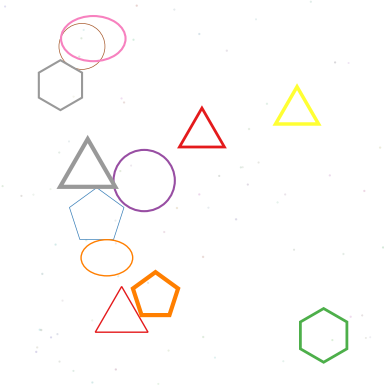[{"shape": "triangle", "thickness": 2, "radius": 0.34, "center": [0.525, 0.652]}, {"shape": "triangle", "thickness": 1, "radius": 0.4, "center": [0.316, 0.177]}, {"shape": "pentagon", "thickness": 0.5, "radius": 0.37, "center": [0.251, 0.438]}, {"shape": "hexagon", "thickness": 2, "radius": 0.35, "center": [0.841, 0.129]}, {"shape": "circle", "thickness": 1.5, "radius": 0.4, "center": [0.375, 0.531]}, {"shape": "oval", "thickness": 1, "radius": 0.34, "center": [0.278, 0.33]}, {"shape": "pentagon", "thickness": 3, "radius": 0.31, "center": [0.404, 0.232]}, {"shape": "triangle", "thickness": 2.5, "radius": 0.32, "center": [0.772, 0.71]}, {"shape": "circle", "thickness": 0.5, "radius": 0.3, "center": [0.213, 0.879]}, {"shape": "oval", "thickness": 1.5, "radius": 0.42, "center": [0.242, 0.9]}, {"shape": "triangle", "thickness": 3, "radius": 0.41, "center": [0.228, 0.556]}, {"shape": "hexagon", "thickness": 1.5, "radius": 0.32, "center": [0.157, 0.779]}]